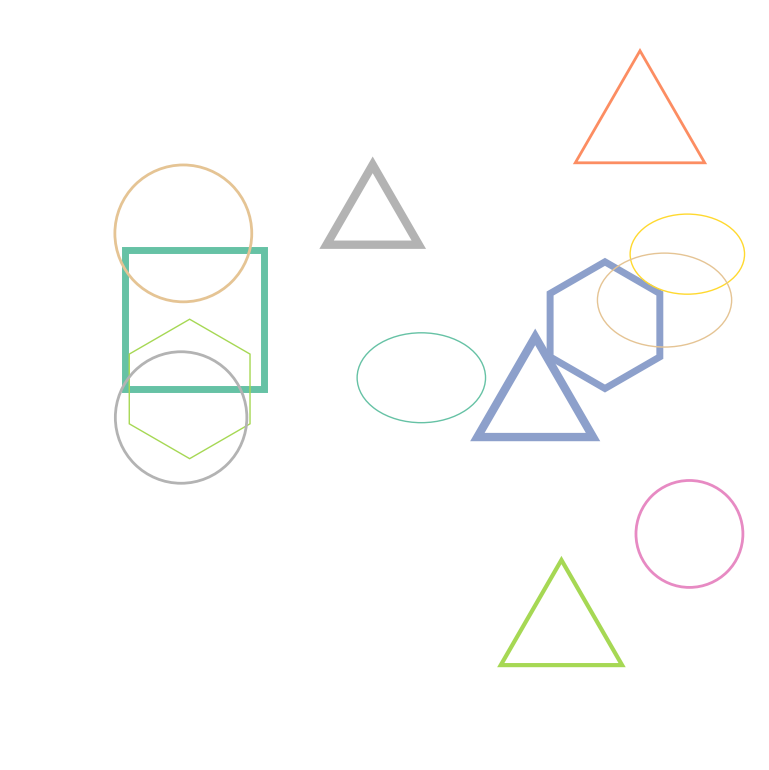[{"shape": "oval", "thickness": 0.5, "radius": 0.42, "center": [0.547, 0.509]}, {"shape": "square", "thickness": 2.5, "radius": 0.45, "center": [0.253, 0.585]}, {"shape": "triangle", "thickness": 1, "radius": 0.49, "center": [0.831, 0.837]}, {"shape": "hexagon", "thickness": 2.5, "radius": 0.41, "center": [0.786, 0.578]}, {"shape": "triangle", "thickness": 3, "radius": 0.43, "center": [0.695, 0.476]}, {"shape": "circle", "thickness": 1, "radius": 0.35, "center": [0.895, 0.307]}, {"shape": "hexagon", "thickness": 0.5, "radius": 0.45, "center": [0.246, 0.495]}, {"shape": "triangle", "thickness": 1.5, "radius": 0.45, "center": [0.729, 0.182]}, {"shape": "oval", "thickness": 0.5, "radius": 0.37, "center": [0.893, 0.67]}, {"shape": "circle", "thickness": 1, "radius": 0.44, "center": [0.238, 0.697]}, {"shape": "oval", "thickness": 0.5, "radius": 0.44, "center": [0.863, 0.61]}, {"shape": "circle", "thickness": 1, "radius": 0.43, "center": [0.235, 0.458]}, {"shape": "triangle", "thickness": 3, "radius": 0.35, "center": [0.484, 0.717]}]